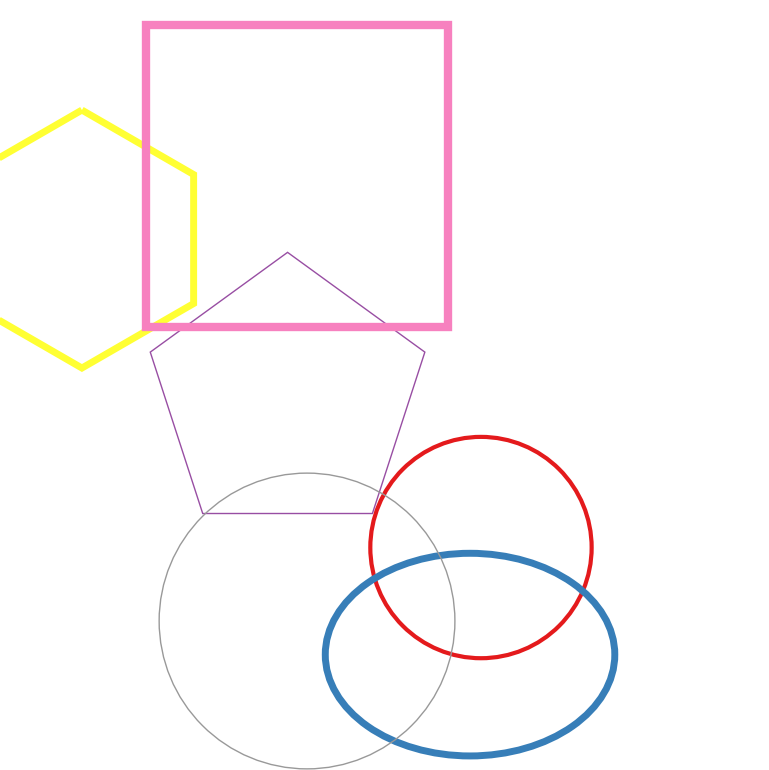[{"shape": "circle", "thickness": 1.5, "radius": 0.72, "center": [0.625, 0.289]}, {"shape": "oval", "thickness": 2.5, "radius": 0.94, "center": [0.61, 0.15]}, {"shape": "pentagon", "thickness": 0.5, "radius": 0.94, "center": [0.373, 0.485]}, {"shape": "hexagon", "thickness": 2.5, "radius": 0.84, "center": [0.106, 0.69]}, {"shape": "square", "thickness": 3, "radius": 0.98, "center": [0.386, 0.771]}, {"shape": "circle", "thickness": 0.5, "radius": 0.96, "center": [0.399, 0.194]}]